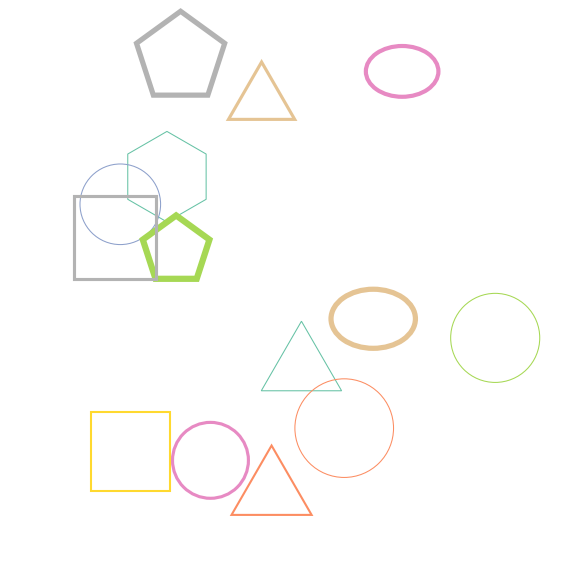[{"shape": "hexagon", "thickness": 0.5, "radius": 0.39, "center": [0.289, 0.693]}, {"shape": "triangle", "thickness": 0.5, "radius": 0.4, "center": [0.522, 0.363]}, {"shape": "triangle", "thickness": 1, "radius": 0.4, "center": [0.47, 0.148]}, {"shape": "circle", "thickness": 0.5, "radius": 0.43, "center": [0.596, 0.258]}, {"shape": "circle", "thickness": 0.5, "radius": 0.35, "center": [0.208, 0.645]}, {"shape": "circle", "thickness": 1.5, "radius": 0.33, "center": [0.364, 0.202]}, {"shape": "oval", "thickness": 2, "radius": 0.31, "center": [0.696, 0.876]}, {"shape": "pentagon", "thickness": 3, "radius": 0.3, "center": [0.305, 0.565]}, {"shape": "circle", "thickness": 0.5, "radius": 0.39, "center": [0.857, 0.414]}, {"shape": "square", "thickness": 1, "radius": 0.34, "center": [0.226, 0.218]}, {"shape": "oval", "thickness": 2.5, "radius": 0.37, "center": [0.646, 0.447]}, {"shape": "triangle", "thickness": 1.5, "radius": 0.33, "center": [0.453, 0.826]}, {"shape": "pentagon", "thickness": 2.5, "radius": 0.4, "center": [0.313, 0.899]}, {"shape": "square", "thickness": 1.5, "radius": 0.36, "center": [0.199, 0.588]}]